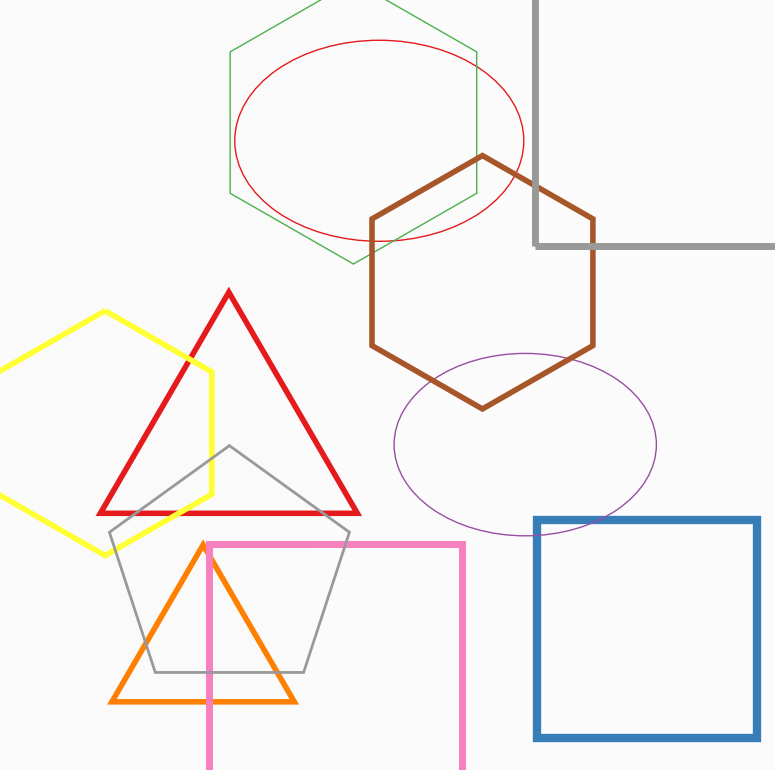[{"shape": "triangle", "thickness": 2, "radius": 0.96, "center": [0.295, 0.429]}, {"shape": "oval", "thickness": 0.5, "radius": 0.93, "center": [0.489, 0.817]}, {"shape": "square", "thickness": 3, "radius": 0.71, "center": [0.835, 0.183]}, {"shape": "hexagon", "thickness": 0.5, "radius": 0.92, "center": [0.456, 0.841]}, {"shape": "oval", "thickness": 0.5, "radius": 0.85, "center": [0.678, 0.423]}, {"shape": "triangle", "thickness": 2, "radius": 0.68, "center": [0.262, 0.156]}, {"shape": "hexagon", "thickness": 2, "radius": 0.79, "center": [0.136, 0.438]}, {"shape": "hexagon", "thickness": 2, "radius": 0.82, "center": [0.623, 0.633]}, {"shape": "square", "thickness": 2.5, "radius": 0.81, "center": [0.433, 0.131]}, {"shape": "square", "thickness": 2.5, "radius": 0.96, "center": [0.883, 0.873]}, {"shape": "pentagon", "thickness": 1, "radius": 0.81, "center": [0.296, 0.258]}]